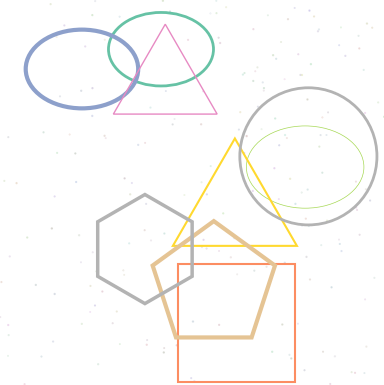[{"shape": "oval", "thickness": 2, "radius": 0.68, "center": [0.418, 0.872]}, {"shape": "square", "thickness": 1.5, "radius": 0.76, "center": [0.613, 0.161]}, {"shape": "oval", "thickness": 3, "radius": 0.73, "center": [0.213, 0.821]}, {"shape": "triangle", "thickness": 1, "radius": 0.78, "center": [0.429, 0.781]}, {"shape": "oval", "thickness": 0.5, "radius": 0.76, "center": [0.793, 0.566]}, {"shape": "triangle", "thickness": 1.5, "radius": 0.93, "center": [0.61, 0.454]}, {"shape": "pentagon", "thickness": 3, "radius": 0.84, "center": [0.555, 0.259]}, {"shape": "hexagon", "thickness": 2.5, "radius": 0.71, "center": [0.376, 0.353]}, {"shape": "circle", "thickness": 2, "radius": 0.89, "center": [0.801, 0.594]}]